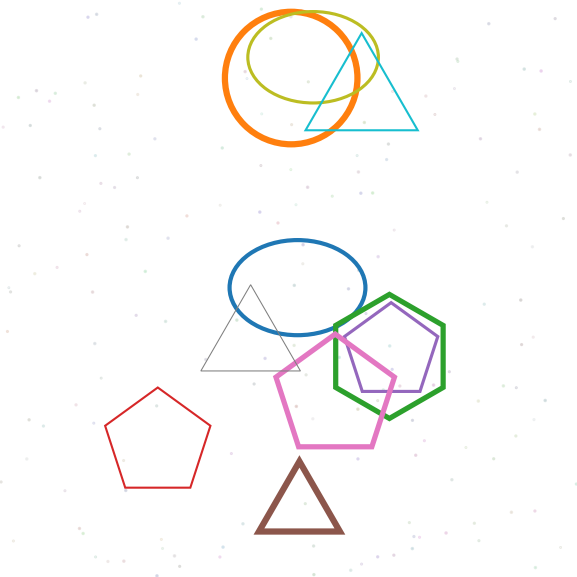[{"shape": "oval", "thickness": 2, "radius": 0.59, "center": [0.515, 0.501]}, {"shape": "circle", "thickness": 3, "radius": 0.57, "center": [0.504, 0.864]}, {"shape": "hexagon", "thickness": 2.5, "radius": 0.54, "center": [0.674, 0.382]}, {"shape": "pentagon", "thickness": 1, "radius": 0.48, "center": [0.273, 0.232]}, {"shape": "pentagon", "thickness": 1.5, "radius": 0.42, "center": [0.677, 0.39]}, {"shape": "triangle", "thickness": 3, "radius": 0.4, "center": [0.518, 0.119]}, {"shape": "pentagon", "thickness": 2.5, "radius": 0.54, "center": [0.58, 0.313]}, {"shape": "triangle", "thickness": 0.5, "radius": 0.5, "center": [0.434, 0.407]}, {"shape": "oval", "thickness": 1.5, "radius": 0.57, "center": [0.542, 0.9]}, {"shape": "triangle", "thickness": 1, "radius": 0.56, "center": [0.626, 0.83]}]